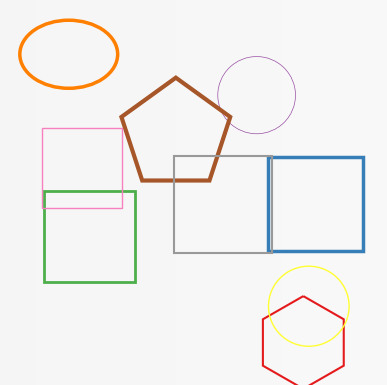[{"shape": "hexagon", "thickness": 1.5, "radius": 0.6, "center": [0.783, 0.11]}, {"shape": "square", "thickness": 2.5, "radius": 0.61, "center": [0.815, 0.471]}, {"shape": "square", "thickness": 2, "radius": 0.59, "center": [0.231, 0.387]}, {"shape": "circle", "thickness": 0.5, "radius": 0.5, "center": [0.662, 0.753]}, {"shape": "oval", "thickness": 2.5, "radius": 0.63, "center": [0.177, 0.859]}, {"shape": "circle", "thickness": 1, "radius": 0.52, "center": [0.797, 0.205]}, {"shape": "pentagon", "thickness": 3, "radius": 0.74, "center": [0.454, 0.651]}, {"shape": "square", "thickness": 1, "radius": 0.52, "center": [0.212, 0.564]}, {"shape": "square", "thickness": 1.5, "radius": 0.63, "center": [0.575, 0.469]}]